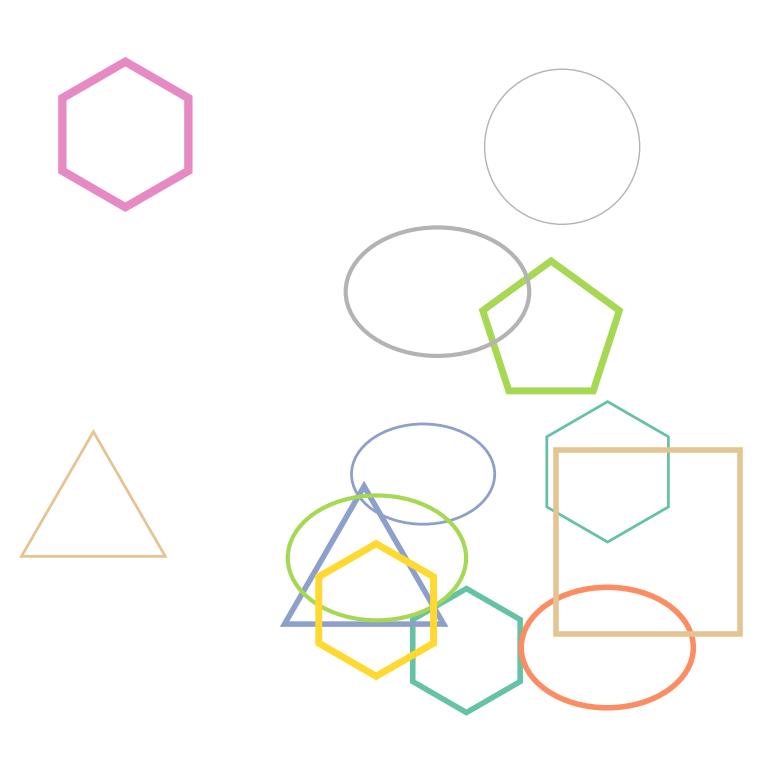[{"shape": "hexagon", "thickness": 1, "radius": 0.46, "center": [0.789, 0.387]}, {"shape": "hexagon", "thickness": 2, "radius": 0.4, "center": [0.606, 0.155]}, {"shape": "oval", "thickness": 2, "radius": 0.56, "center": [0.789, 0.159]}, {"shape": "oval", "thickness": 1, "radius": 0.46, "center": [0.549, 0.384]}, {"shape": "triangle", "thickness": 2, "radius": 0.6, "center": [0.473, 0.249]}, {"shape": "hexagon", "thickness": 3, "radius": 0.47, "center": [0.163, 0.825]}, {"shape": "oval", "thickness": 1.5, "radius": 0.58, "center": [0.49, 0.275]}, {"shape": "pentagon", "thickness": 2.5, "radius": 0.47, "center": [0.716, 0.568]}, {"shape": "hexagon", "thickness": 2.5, "radius": 0.43, "center": [0.489, 0.208]}, {"shape": "square", "thickness": 2, "radius": 0.6, "center": [0.842, 0.296]}, {"shape": "triangle", "thickness": 1, "radius": 0.54, "center": [0.121, 0.331]}, {"shape": "oval", "thickness": 1.5, "radius": 0.6, "center": [0.568, 0.621]}, {"shape": "circle", "thickness": 0.5, "radius": 0.5, "center": [0.73, 0.809]}]